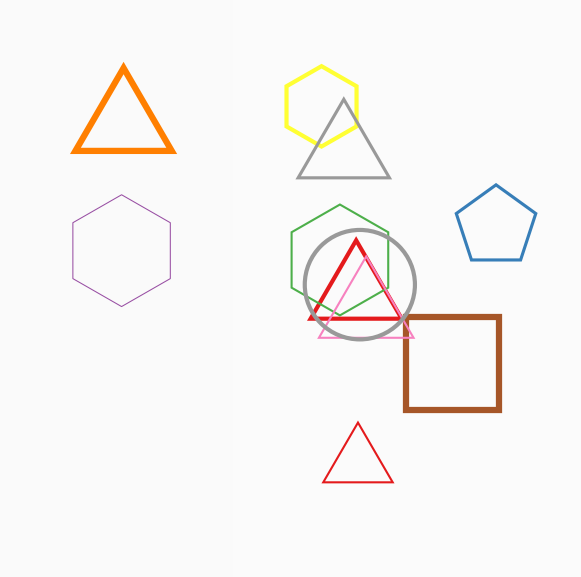[{"shape": "triangle", "thickness": 2, "radius": 0.45, "center": [0.613, 0.493]}, {"shape": "triangle", "thickness": 1, "radius": 0.34, "center": [0.616, 0.198]}, {"shape": "pentagon", "thickness": 1.5, "radius": 0.36, "center": [0.853, 0.607]}, {"shape": "hexagon", "thickness": 1, "radius": 0.48, "center": [0.585, 0.549]}, {"shape": "hexagon", "thickness": 0.5, "radius": 0.48, "center": [0.209, 0.565]}, {"shape": "triangle", "thickness": 3, "radius": 0.48, "center": [0.213, 0.786]}, {"shape": "hexagon", "thickness": 2, "radius": 0.35, "center": [0.553, 0.815]}, {"shape": "square", "thickness": 3, "radius": 0.4, "center": [0.779, 0.37]}, {"shape": "triangle", "thickness": 1, "radius": 0.47, "center": [0.63, 0.461]}, {"shape": "triangle", "thickness": 1.5, "radius": 0.45, "center": [0.591, 0.737]}, {"shape": "circle", "thickness": 2, "radius": 0.47, "center": [0.619, 0.506]}]